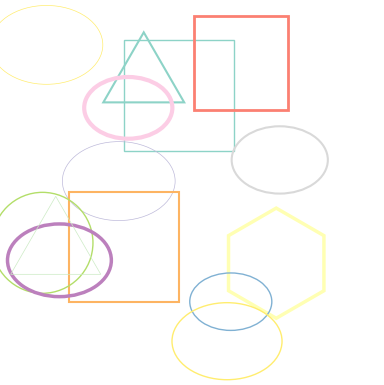[{"shape": "square", "thickness": 1, "radius": 0.72, "center": [0.465, 0.752]}, {"shape": "triangle", "thickness": 1.5, "radius": 0.61, "center": [0.373, 0.795]}, {"shape": "hexagon", "thickness": 2.5, "radius": 0.72, "center": [0.717, 0.316]}, {"shape": "oval", "thickness": 0.5, "radius": 0.73, "center": [0.308, 0.53]}, {"shape": "square", "thickness": 2, "radius": 0.61, "center": [0.626, 0.837]}, {"shape": "oval", "thickness": 1, "radius": 0.53, "center": [0.599, 0.216]}, {"shape": "square", "thickness": 1.5, "radius": 0.72, "center": [0.323, 0.359]}, {"shape": "circle", "thickness": 1, "radius": 0.66, "center": [0.11, 0.369]}, {"shape": "oval", "thickness": 3, "radius": 0.57, "center": [0.333, 0.72]}, {"shape": "oval", "thickness": 1.5, "radius": 0.62, "center": [0.727, 0.585]}, {"shape": "oval", "thickness": 2.5, "radius": 0.67, "center": [0.154, 0.324]}, {"shape": "triangle", "thickness": 0.5, "radius": 0.68, "center": [0.145, 0.355]}, {"shape": "oval", "thickness": 0.5, "radius": 0.73, "center": [0.121, 0.883]}, {"shape": "oval", "thickness": 1, "radius": 0.71, "center": [0.59, 0.114]}]